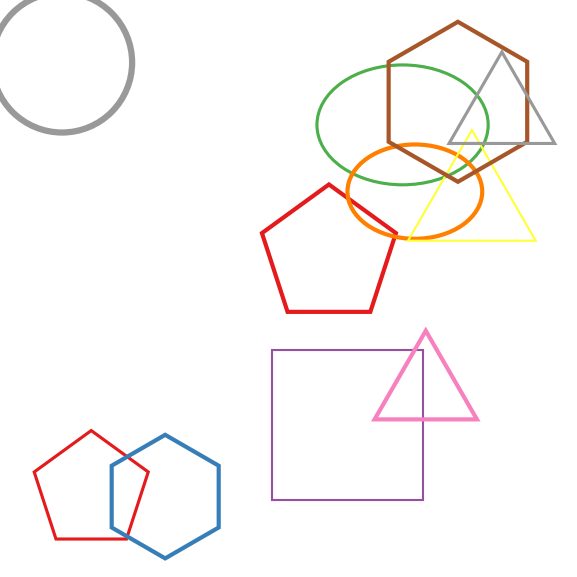[{"shape": "pentagon", "thickness": 1.5, "radius": 0.52, "center": [0.158, 0.15]}, {"shape": "pentagon", "thickness": 2, "radius": 0.61, "center": [0.57, 0.558]}, {"shape": "hexagon", "thickness": 2, "radius": 0.53, "center": [0.286, 0.139]}, {"shape": "oval", "thickness": 1.5, "radius": 0.74, "center": [0.697, 0.783]}, {"shape": "square", "thickness": 1, "radius": 0.65, "center": [0.602, 0.263]}, {"shape": "oval", "thickness": 2, "radius": 0.58, "center": [0.718, 0.667]}, {"shape": "triangle", "thickness": 1, "radius": 0.64, "center": [0.817, 0.646]}, {"shape": "hexagon", "thickness": 2, "radius": 0.69, "center": [0.793, 0.823]}, {"shape": "triangle", "thickness": 2, "radius": 0.51, "center": [0.737, 0.324]}, {"shape": "triangle", "thickness": 1.5, "radius": 0.53, "center": [0.869, 0.804]}, {"shape": "circle", "thickness": 3, "radius": 0.61, "center": [0.107, 0.891]}]